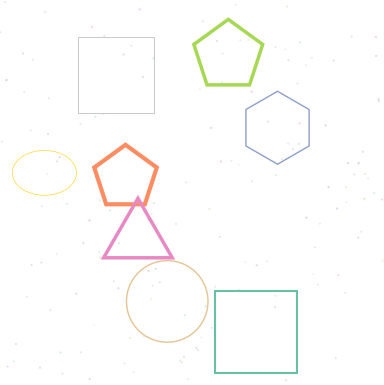[{"shape": "square", "thickness": 1.5, "radius": 0.53, "center": [0.665, 0.139]}, {"shape": "pentagon", "thickness": 3, "radius": 0.43, "center": [0.326, 0.538]}, {"shape": "hexagon", "thickness": 1, "radius": 0.47, "center": [0.721, 0.668]}, {"shape": "triangle", "thickness": 2.5, "radius": 0.51, "center": [0.358, 0.382]}, {"shape": "pentagon", "thickness": 2.5, "radius": 0.47, "center": [0.593, 0.856]}, {"shape": "oval", "thickness": 0.5, "radius": 0.42, "center": [0.115, 0.551]}, {"shape": "circle", "thickness": 1, "radius": 0.53, "center": [0.434, 0.217]}, {"shape": "square", "thickness": 0.5, "radius": 0.5, "center": [0.3, 0.805]}]